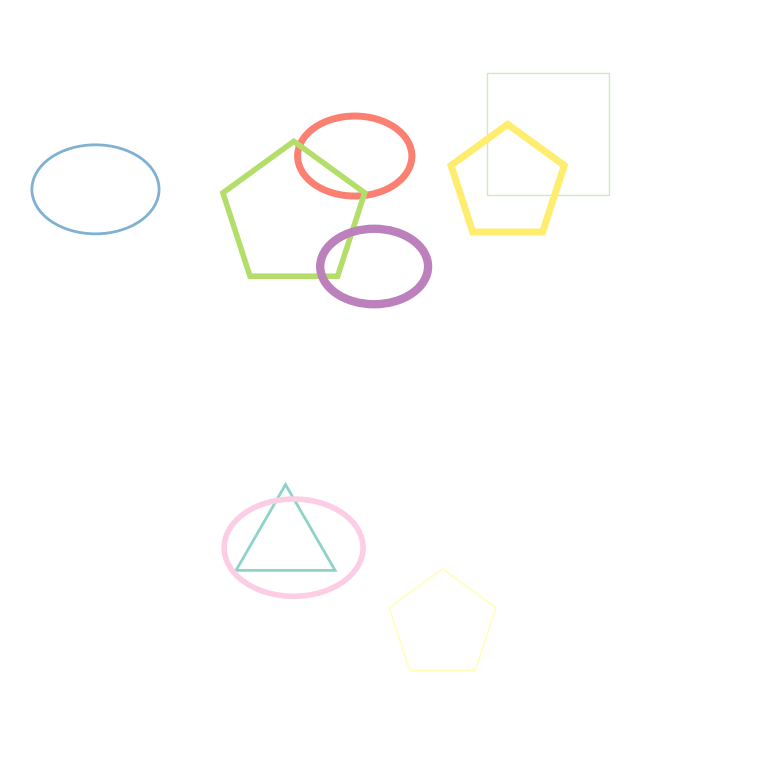[{"shape": "triangle", "thickness": 1, "radius": 0.37, "center": [0.371, 0.296]}, {"shape": "pentagon", "thickness": 0.5, "radius": 0.36, "center": [0.575, 0.188]}, {"shape": "oval", "thickness": 2.5, "radius": 0.37, "center": [0.461, 0.797]}, {"shape": "oval", "thickness": 1, "radius": 0.41, "center": [0.124, 0.754]}, {"shape": "pentagon", "thickness": 2, "radius": 0.48, "center": [0.382, 0.72]}, {"shape": "oval", "thickness": 2, "radius": 0.45, "center": [0.381, 0.289]}, {"shape": "oval", "thickness": 3, "radius": 0.35, "center": [0.486, 0.654]}, {"shape": "square", "thickness": 0.5, "radius": 0.4, "center": [0.712, 0.826]}, {"shape": "pentagon", "thickness": 2.5, "radius": 0.39, "center": [0.659, 0.761]}]